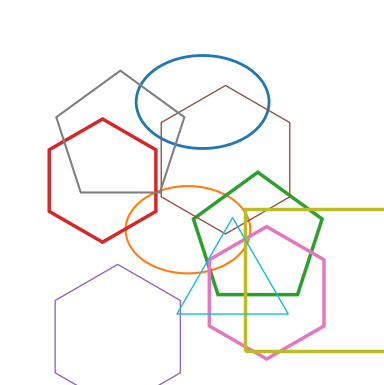[{"shape": "oval", "thickness": 2, "radius": 0.86, "center": [0.526, 0.735]}, {"shape": "oval", "thickness": 1.5, "radius": 0.81, "center": [0.488, 0.403]}, {"shape": "pentagon", "thickness": 2.5, "radius": 0.88, "center": [0.67, 0.377]}, {"shape": "hexagon", "thickness": 2.5, "radius": 0.8, "center": [0.266, 0.531]}, {"shape": "hexagon", "thickness": 1, "radius": 0.94, "center": [0.306, 0.126]}, {"shape": "hexagon", "thickness": 1, "radius": 0.96, "center": [0.586, 0.585]}, {"shape": "hexagon", "thickness": 2.5, "radius": 0.86, "center": [0.693, 0.239]}, {"shape": "pentagon", "thickness": 1.5, "radius": 0.87, "center": [0.313, 0.642]}, {"shape": "square", "thickness": 2.5, "radius": 0.92, "center": [0.82, 0.273]}, {"shape": "triangle", "thickness": 1, "radius": 0.84, "center": [0.604, 0.268]}]